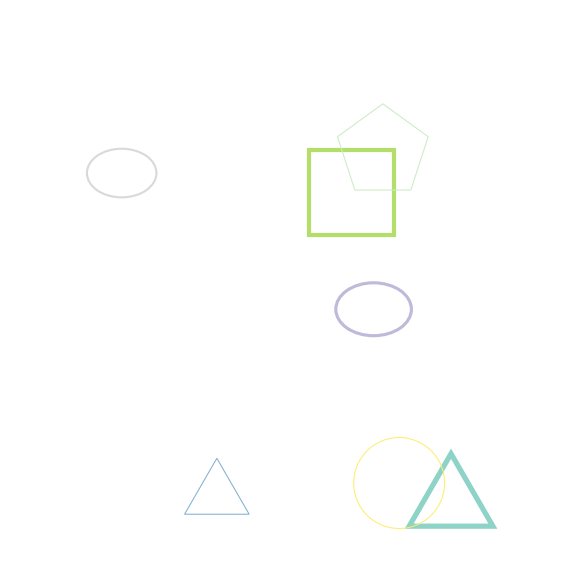[{"shape": "triangle", "thickness": 2.5, "radius": 0.42, "center": [0.781, 0.13]}, {"shape": "oval", "thickness": 1.5, "radius": 0.33, "center": [0.647, 0.464]}, {"shape": "triangle", "thickness": 0.5, "radius": 0.32, "center": [0.376, 0.141]}, {"shape": "square", "thickness": 2, "radius": 0.37, "center": [0.608, 0.666]}, {"shape": "oval", "thickness": 1, "radius": 0.3, "center": [0.211, 0.699]}, {"shape": "pentagon", "thickness": 0.5, "radius": 0.41, "center": [0.663, 0.737]}, {"shape": "circle", "thickness": 0.5, "radius": 0.39, "center": [0.691, 0.163]}]